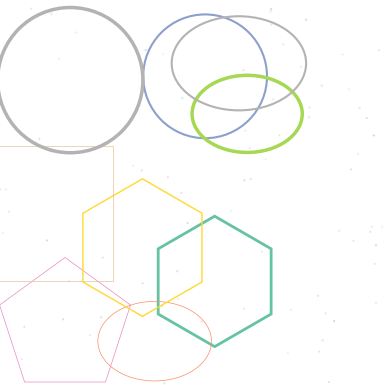[{"shape": "hexagon", "thickness": 2, "radius": 0.85, "center": [0.558, 0.269]}, {"shape": "oval", "thickness": 0.5, "radius": 0.74, "center": [0.402, 0.114]}, {"shape": "circle", "thickness": 1.5, "radius": 0.8, "center": [0.533, 0.802]}, {"shape": "pentagon", "thickness": 0.5, "radius": 0.89, "center": [0.169, 0.152]}, {"shape": "oval", "thickness": 2.5, "radius": 0.72, "center": [0.642, 0.704]}, {"shape": "hexagon", "thickness": 1, "radius": 0.89, "center": [0.37, 0.357]}, {"shape": "square", "thickness": 0.5, "radius": 0.87, "center": [0.118, 0.445]}, {"shape": "circle", "thickness": 2.5, "radius": 0.94, "center": [0.183, 0.792]}, {"shape": "oval", "thickness": 1.5, "radius": 0.87, "center": [0.62, 0.836]}]